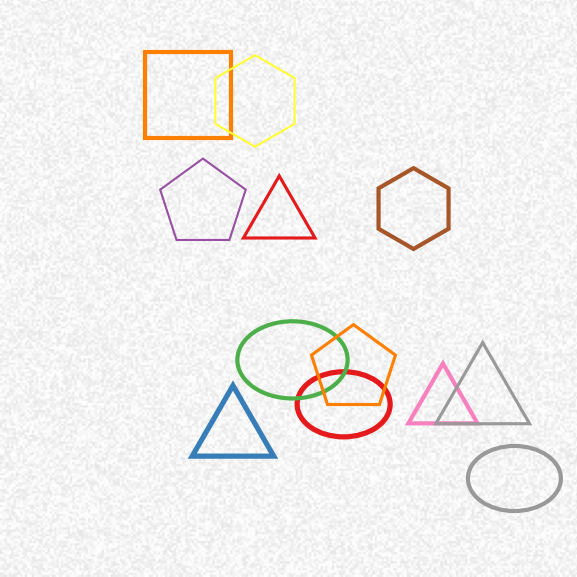[{"shape": "triangle", "thickness": 1.5, "radius": 0.36, "center": [0.484, 0.623]}, {"shape": "oval", "thickness": 2.5, "radius": 0.4, "center": [0.595, 0.299]}, {"shape": "triangle", "thickness": 2.5, "radius": 0.41, "center": [0.403, 0.25]}, {"shape": "oval", "thickness": 2, "radius": 0.48, "center": [0.506, 0.376]}, {"shape": "pentagon", "thickness": 1, "radius": 0.39, "center": [0.351, 0.647]}, {"shape": "square", "thickness": 2, "radius": 0.37, "center": [0.326, 0.835]}, {"shape": "pentagon", "thickness": 1.5, "radius": 0.38, "center": [0.612, 0.361]}, {"shape": "hexagon", "thickness": 1, "radius": 0.4, "center": [0.442, 0.824]}, {"shape": "hexagon", "thickness": 2, "radius": 0.35, "center": [0.716, 0.638]}, {"shape": "triangle", "thickness": 2, "radius": 0.35, "center": [0.767, 0.301]}, {"shape": "triangle", "thickness": 1.5, "radius": 0.47, "center": [0.836, 0.312]}, {"shape": "oval", "thickness": 2, "radius": 0.4, "center": [0.891, 0.171]}]